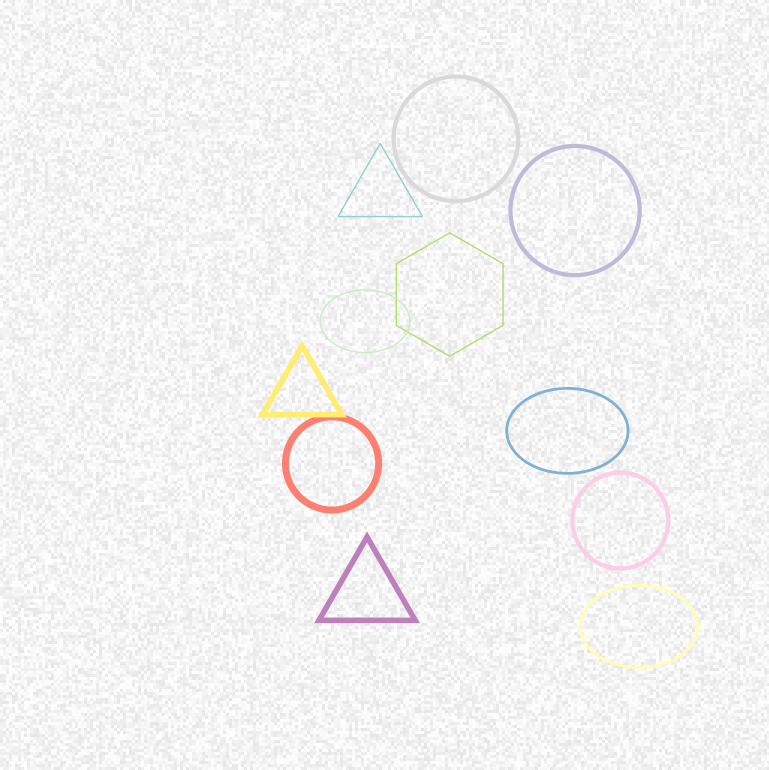[{"shape": "triangle", "thickness": 0.5, "radius": 0.32, "center": [0.494, 0.75]}, {"shape": "oval", "thickness": 1, "radius": 0.38, "center": [0.83, 0.187]}, {"shape": "circle", "thickness": 1.5, "radius": 0.42, "center": [0.747, 0.727]}, {"shape": "circle", "thickness": 2.5, "radius": 0.3, "center": [0.431, 0.398]}, {"shape": "oval", "thickness": 1, "radius": 0.39, "center": [0.737, 0.44]}, {"shape": "hexagon", "thickness": 0.5, "radius": 0.4, "center": [0.584, 0.617]}, {"shape": "circle", "thickness": 1.5, "radius": 0.31, "center": [0.806, 0.324]}, {"shape": "circle", "thickness": 1.5, "radius": 0.4, "center": [0.592, 0.82]}, {"shape": "triangle", "thickness": 2, "radius": 0.36, "center": [0.477, 0.23]}, {"shape": "oval", "thickness": 0.5, "radius": 0.29, "center": [0.474, 0.583]}, {"shape": "triangle", "thickness": 2, "radius": 0.3, "center": [0.392, 0.491]}]